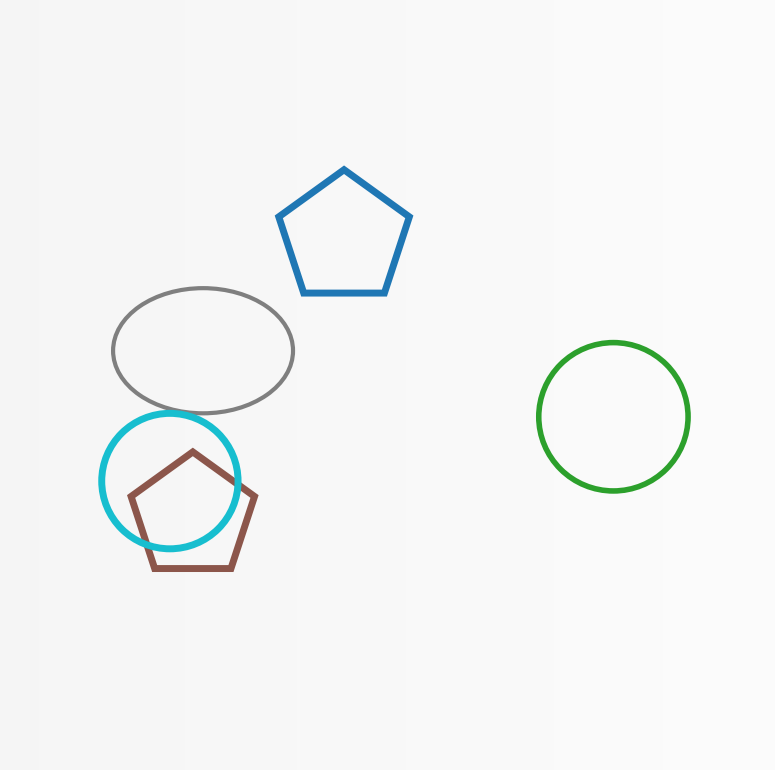[{"shape": "pentagon", "thickness": 2.5, "radius": 0.44, "center": [0.444, 0.691]}, {"shape": "circle", "thickness": 2, "radius": 0.48, "center": [0.792, 0.459]}, {"shape": "pentagon", "thickness": 2.5, "radius": 0.42, "center": [0.249, 0.329]}, {"shape": "oval", "thickness": 1.5, "radius": 0.58, "center": [0.262, 0.545]}, {"shape": "circle", "thickness": 2.5, "radius": 0.44, "center": [0.219, 0.375]}]